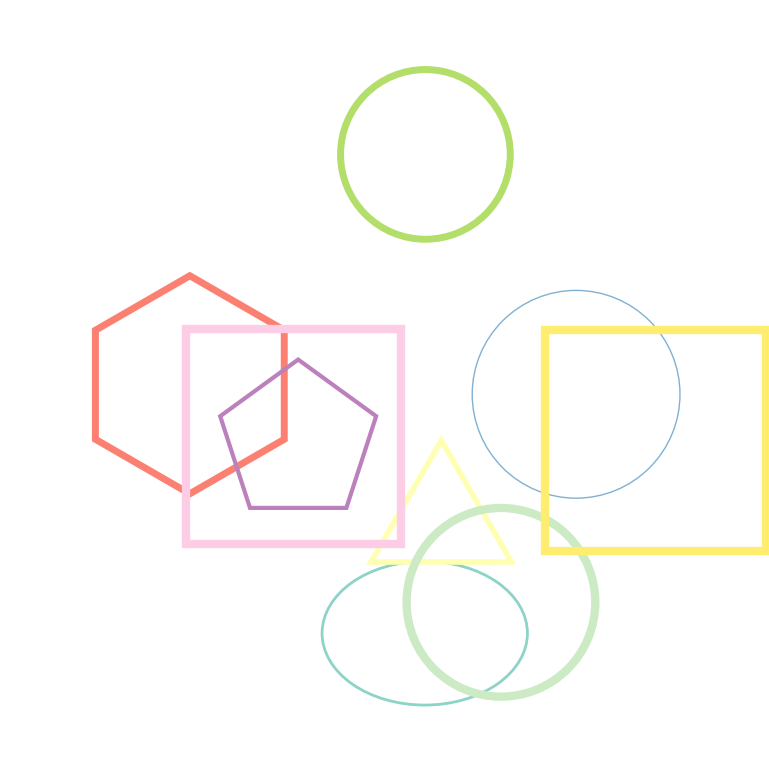[{"shape": "oval", "thickness": 1, "radius": 0.67, "center": [0.552, 0.178]}, {"shape": "triangle", "thickness": 2, "radius": 0.53, "center": [0.573, 0.323]}, {"shape": "hexagon", "thickness": 2.5, "radius": 0.71, "center": [0.247, 0.5]}, {"shape": "circle", "thickness": 0.5, "radius": 0.67, "center": [0.748, 0.488]}, {"shape": "circle", "thickness": 2.5, "radius": 0.55, "center": [0.552, 0.799]}, {"shape": "square", "thickness": 3, "radius": 0.7, "center": [0.381, 0.433]}, {"shape": "pentagon", "thickness": 1.5, "radius": 0.53, "center": [0.387, 0.427]}, {"shape": "circle", "thickness": 3, "radius": 0.61, "center": [0.651, 0.218]}, {"shape": "square", "thickness": 3, "radius": 0.72, "center": [0.852, 0.428]}]